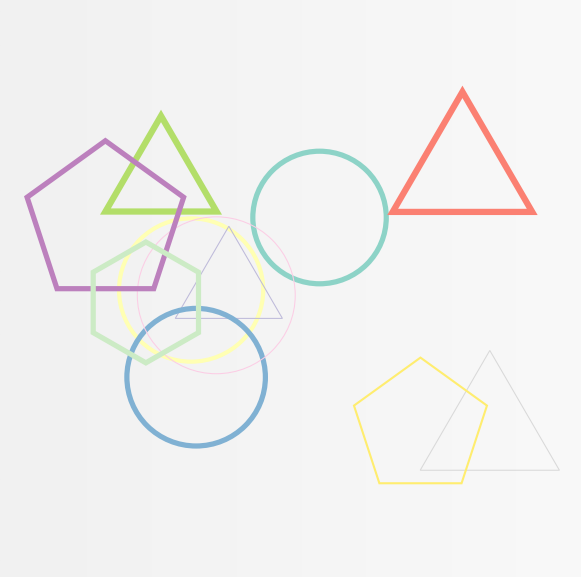[{"shape": "circle", "thickness": 2.5, "radius": 0.57, "center": [0.55, 0.623]}, {"shape": "circle", "thickness": 2, "radius": 0.62, "center": [0.329, 0.497]}, {"shape": "triangle", "thickness": 0.5, "radius": 0.53, "center": [0.394, 0.501]}, {"shape": "triangle", "thickness": 3, "radius": 0.69, "center": [0.796, 0.701]}, {"shape": "circle", "thickness": 2.5, "radius": 0.6, "center": [0.337, 0.346]}, {"shape": "triangle", "thickness": 3, "radius": 0.55, "center": [0.277, 0.688]}, {"shape": "circle", "thickness": 0.5, "radius": 0.68, "center": [0.372, 0.488]}, {"shape": "triangle", "thickness": 0.5, "radius": 0.69, "center": [0.843, 0.254]}, {"shape": "pentagon", "thickness": 2.5, "radius": 0.71, "center": [0.181, 0.614]}, {"shape": "hexagon", "thickness": 2.5, "radius": 0.52, "center": [0.251, 0.475]}, {"shape": "pentagon", "thickness": 1, "radius": 0.6, "center": [0.723, 0.26]}]